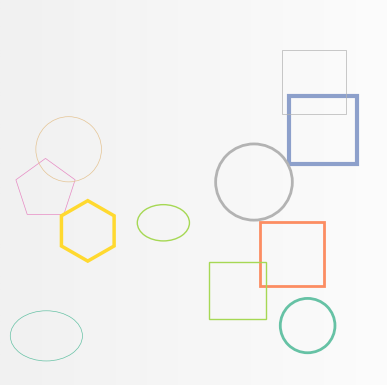[{"shape": "circle", "thickness": 2, "radius": 0.35, "center": [0.794, 0.154]}, {"shape": "oval", "thickness": 0.5, "radius": 0.47, "center": [0.12, 0.128]}, {"shape": "square", "thickness": 2, "radius": 0.41, "center": [0.753, 0.341]}, {"shape": "square", "thickness": 3, "radius": 0.44, "center": [0.834, 0.662]}, {"shape": "pentagon", "thickness": 0.5, "radius": 0.4, "center": [0.117, 0.508]}, {"shape": "square", "thickness": 1, "radius": 0.37, "center": [0.613, 0.245]}, {"shape": "oval", "thickness": 1, "radius": 0.34, "center": [0.422, 0.421]}, {"shape": "hexagon", "thickness": 2.5, "radius": 0.39, "center": [0.227, 0.4]}, {"shape": "circle", "thickness": 0.5, "radius": 0.42, "center": [0.177, 0.612]}, {"shape": "circle", "thickness": 2, "radius": 0.49, "center": [0.655, 0.527]}, {"shape": "square", "thickness": 0.5, "radius": 0.41, "center": [0.809, 0.787]}]